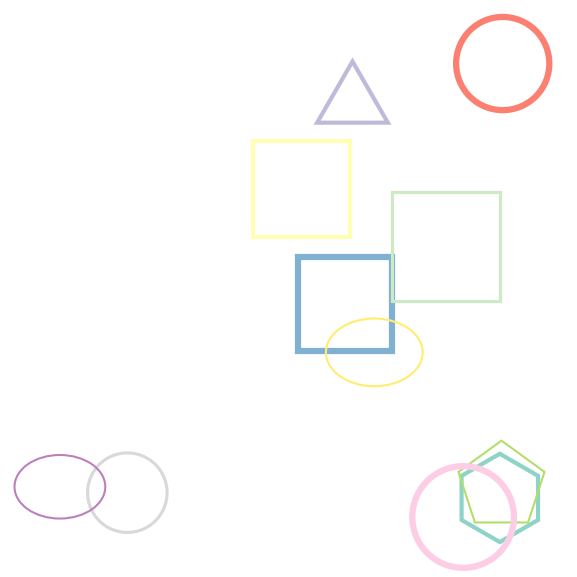[{"shape": "hexagon", "thickness": 2, "radius": 0.38, "center": [0.865, 0.137]}, {"shape": "square", "thickness": 2, "radius": 0.42, "center": [0.522, 0.672]}, {"shape": "triangle", "thickness": 2, "radius": 0.35, "center": [0.61, 0.822]}, {"shape": "circle", "thickness": 3, "radius": 0.4, "center": [0.871, 0.889]}, {"shape": "square", "thickness": 3, "radius": 0.41, "center": [0.597, 0.472]}, {"shape": "pentagon", "thickness": 1, "radius": 0.39, "center": [0.868, 0.158]}, {"shape": "circle", "thickness": 3, "radius": 0.44, "center": [0.802, 0.104]}, {"shape": "circle", "thickness": 1.5, "radius": 0.34, "center": [0.22, 0.146]}, {"shape": "oval", "thickness": 1, "radius": 0.39, "center": [0.104, 0.156]}, {"shape": "square", "thickness": 1.5, "radius": 0.47, "center": [0.772, 0.572]}, {"shape": "oval", "thickness": 1, "radius": 0.42, "center": [0.648, 0.389]}]